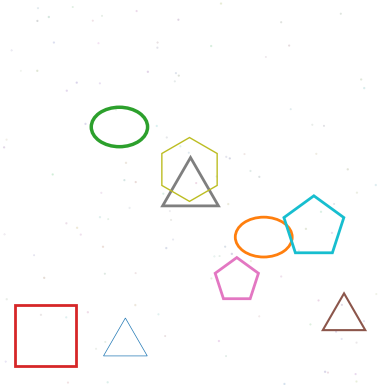[{"shape": "triangle", "thickness": 0.5, "radius": 0.33, "center": [0.326, 0.108]}, {"shape": "oval", "thickness": 2, "radius": 0.37, "center": [0.685, 0.384]}, {"shape": "oval", "thickness": 2.5, "radius": 0.37, "center": [0.31, 0.67]}, {"shape": "square", "thickness": 2, "radius": 0.4, "center": [0.119, 0.129]}, {"shape": "triangle", "thickness": 1.5, "radius": 0.32, "center": [0.894, 0.174]}, {"shape": "pentagon", "thickness": 2, "radius": 0.3, "center": [0.615, 0.272]}, {"shape": "triangle", "thickness": 2, "radius": 0.42, "center": [0.495, 0.507]}, {"shape": "hexagon", "thickness": 1, "radius": 0.41, "center": [0.492, 0.56]}, {"shape": "pentagon", "thickness": 2, "radius": 0.41, "center": [0.815, 0.41]}]